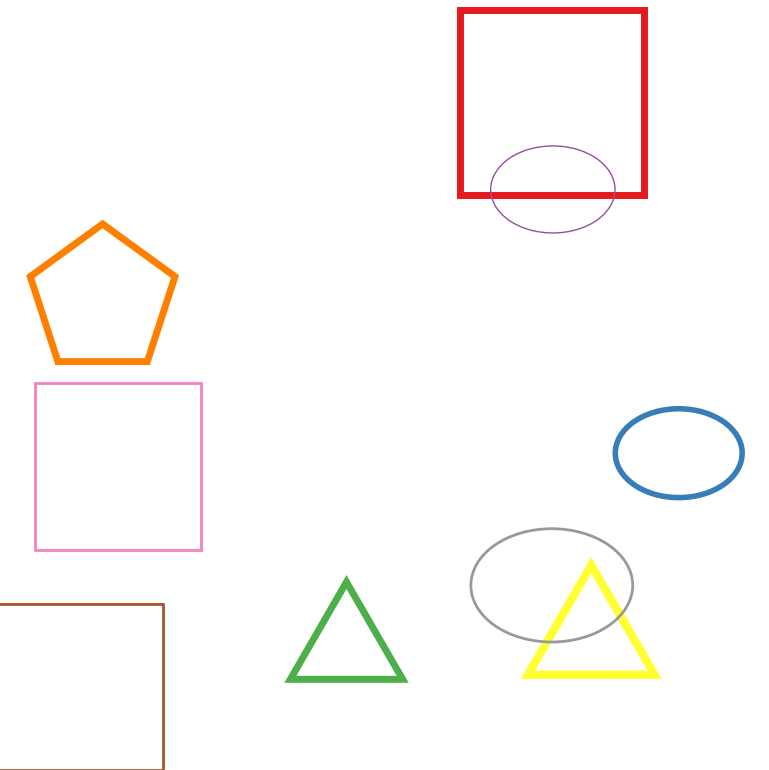[{"shape": "square", "thickness": 2.5, "radius": 0.6, "center": [0.717, 0.867]}, {"shape": "oval", "thickness": 2, "radius": 0.41, "center": [0.881, 0.411]}, {"shape": "triangle", "thickness": 2.5, "radius": 0.42, "center": [0.45, 0.16]}, {"shape": "oval", "thickness": 0.5, "radius": 0.4, "center": [0.718, 0.754]}, {"shape": "pentagon", "thickness": 2.5, "radius": 0.49, "center": [0.133, 0.61]}, {"shape": "triangle", "thickness": 3, "radius": 0.47, "center": [0.768, 0.171]}, {"shape": "square", "thickness": 1, "radius": 0.54, "center": [0.104, 0.108]}, {"shape": "square", "thickness": 1, "radius": 0.54, "center": [0.153, 0.394]}, {"shape": "oval", "thickness": 1, "radius": 0.53, "center": [0.717, 0.24]}]